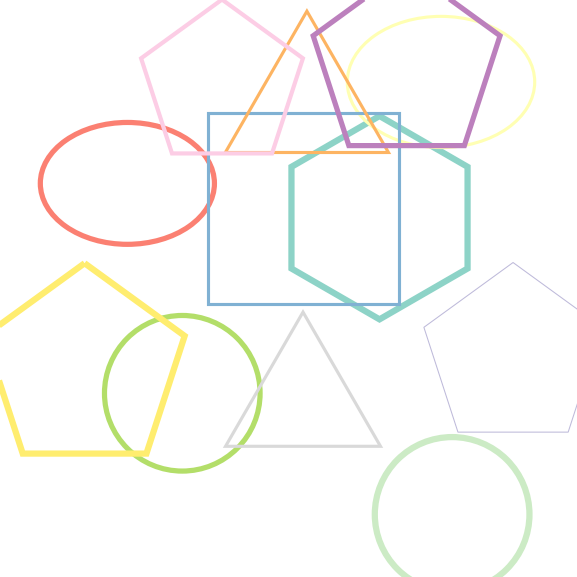[{"shape": "hexagon", "thickness": 3, "radius": 0.88, "center": [0.657, 0.622]}, {"shape": "oval", "thickness": 1.5, "radius": 0.81, "center": [0.764, 0.857]}, {"shape": "pentagon", "thickness": 0.5, "radius": 0.81, "center": [0.888, 0.382]}, {"shape": "oval", "thickness": 2.5, "radius": 0.75, "center": [0.221, 0.682]}, {"shape": "square", "thickness": 1.5, "radius": 0.83, "center": [0.526, 0.637]}, {"shape": "triangle", "thickness": 1.5, "radius": 0.82, "center": [0.531, 0.817]}, {"shape": "circle", "thickness": 2.5, "radius": 0.67, "center": [0.316, 0.318]}, {"shape": "pentagon", "thickness": 2, "radius": 0.74, "center": [0.384, 0.853]}, {"shape": "triangle", "thickness": 1.5, "radius": 0.77, "center": [0.525, 0.304]}, {"shape": "pentagon", "thickness": 2.5, "radius": 0.85, "center": [0.704, 0.885]}, {"shape": "circle", "thickness": 3, "radius": 0.67, "center": [0.783, 0.108]}, {"shape": "pentagon", "thickness": 3, "radius": 0.91, "center": [0.146, 0.361]}]